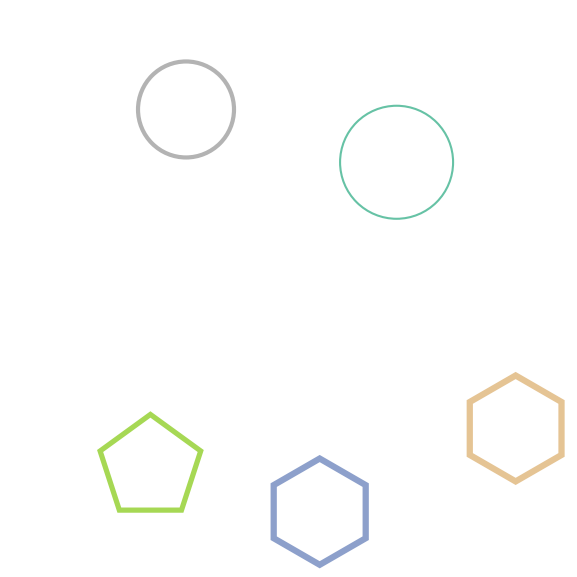[{"shape": "circle", "thickness": 1, "radius": 0.49, "center": [0.687, 0.718]}, {"shape": "hexagon", "thickness": 3, "radius": 0.46, "center": [0.554, 0.113]}, {"shape": "pentagon", "thickness": 2.5, "radius": 0.46, "center": [0.26, 0.19]}, {"shape": "hexagon", "thickness": 3, "radius": 0.46, "center": [0.893, 0.257]}, {"shape": "circle", "thickness": 2, "radius": 0.42, "center": [0.322, 0.81]}]